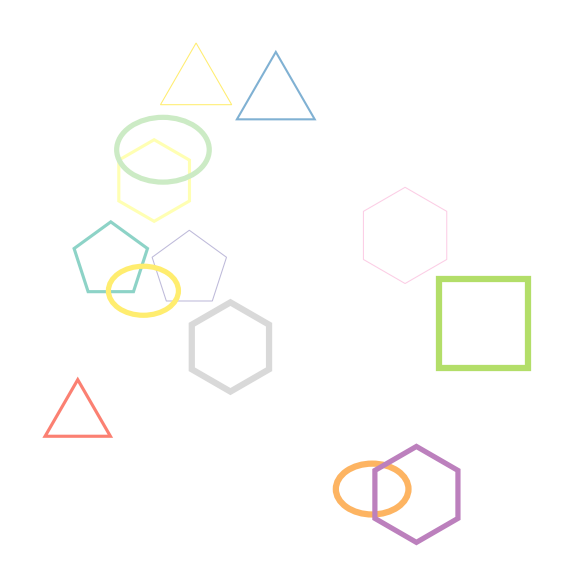[{"shape": "pentagon", "thickness": 1.5, "radius": 0.33, "center": [0.192, 0.548]}, {"shape": "hexagon", "thickness": 1.5, "radius": 0.35, "center": [0.267, 0.687]}, {"shape": "pentagon", "thickness": 0.5, "radius": 0.34, "center": [0.328, 0.533]}, {"shape": "triangle", "thickness": 1.5, "radius": 0.33, "center": [0.135, 0.276]}, {"shape": "triangle", "thickness": 1, "radius": 0.39, "center": [0.478, 0.831]}, {"shape": "oval", "thickness": 3, "radius": 0.31, "center": [0.644, 0.152]}, {"shape": "square", "thickness": 3, "radius": 0.39, "center": [0.837, 0.439]}, {"shape": "hexagon", "thickness": 0.5, "radius": 0.42, "center": [0.701, 0.591]}, {"shape": "hexagon", "thickness": 3, "radius": 0.39, "center": [0.399, 0.398]}, {"shape": "hexagon", "thickness": 2.5, "radius": 0.42, "center": [0.721, 0.143]}, {"shape": "oval", "thickness": 2.5, "radius": 0.4, "center": [0.282, 0.74]}, {"shape": "triangle", "thickness": 0.5, "radius": 0.36, "center": [0.34, 0.853]}, {"shape": "oval", "thickness": 2.5, "radius": 0.3, "center": [0.248, 0.496]}]